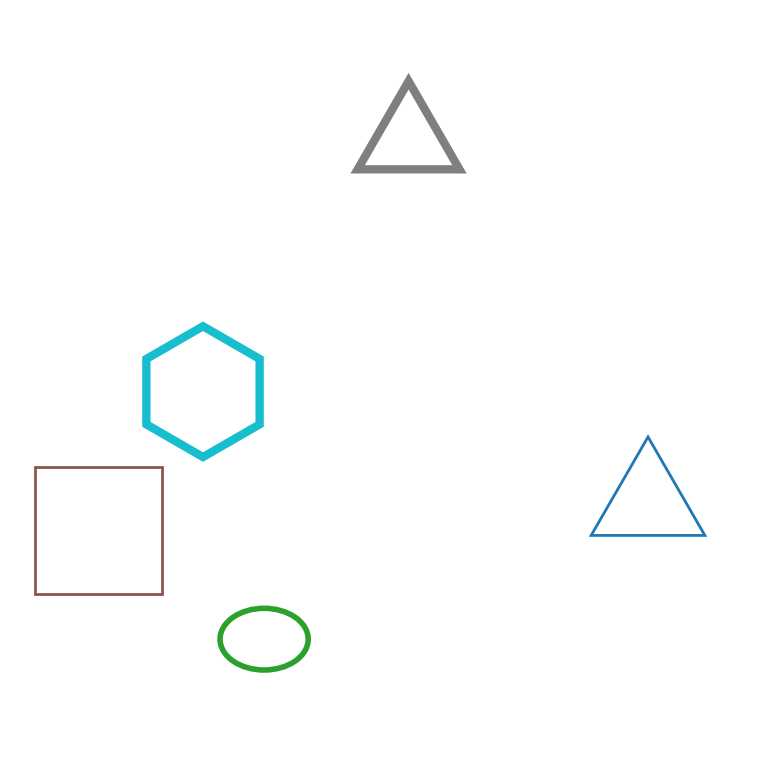[{"shape": "triangle", "thickness": 1, "radius": 0.43, "center": [0.842, 0.347]}, {"shape": "oval", "thickness": 2, "radius": 0.29, "center": [0.343, 0.17]}, {"shape": "square", "thickness": 1, "radius": 0.41, "center": [0.128, 0.311]}, {"shape": "triangle", "thickness": 3, "radius": 0.38, "center": [0.531, 0.818]}, {"shape": "hexagon", "thickness": 3, "radius": 0.42, "center": [0.264, 0.491]}]